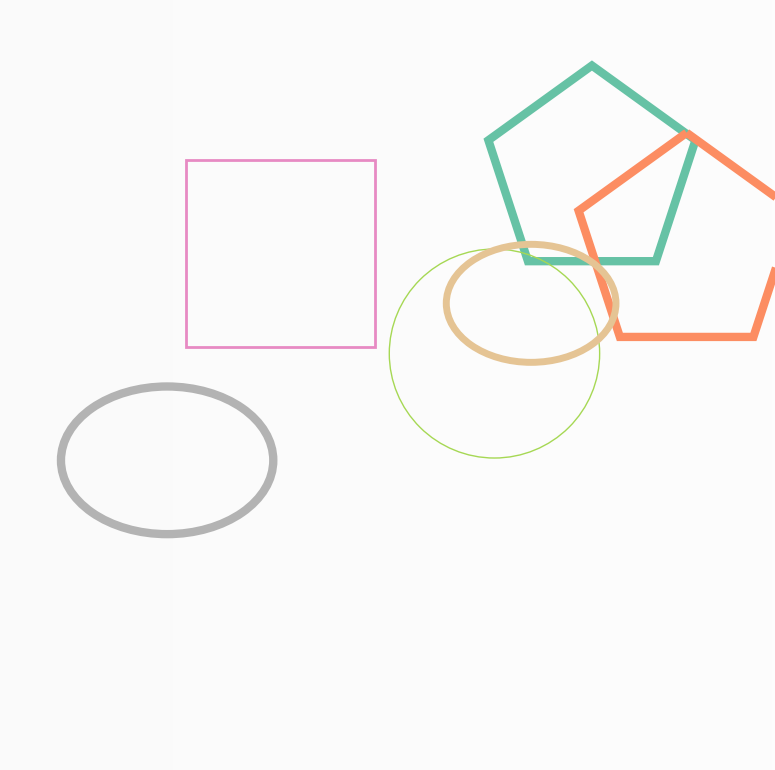[{"shape": "pentagon", "thickness": 3, "radius": 0.7, "center": [0.764, 0.774]}, {"shape": "pentagon", "thickness": 3, "radius": 0.73, "center": [0.886, 0.681]}, {"shape": "square", "thickness": 1, "radius": 0.61, "center": [0.362, 0.671]}, {"shape": "circle", "thickness": 0.5, "radius": 0.68, "center": [0.638, 0.541]}, {"shape": "oval", "thickness": 2.5, "radius": 0.55, "center": [0.685, 0.606]}, {"shape": "oval", "thickness": 3, "radius": 0.68, "center": [0.216, 0.402]}]